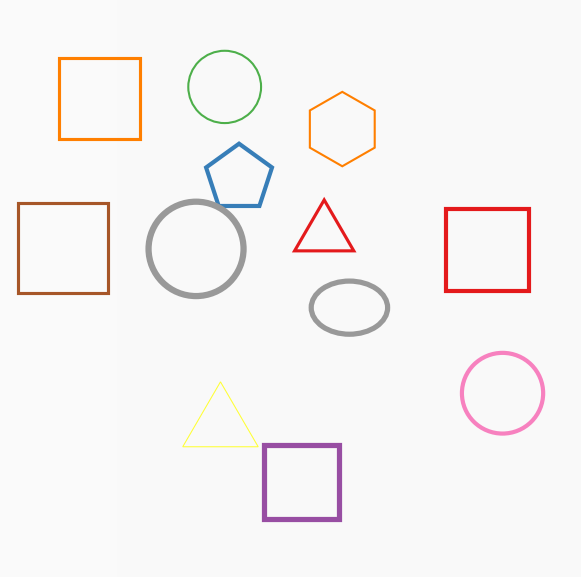[{"shape": "triangle", "thickness": 1.5, "radius": 0.29, "center": [0.558, 0.594]}, {"shape": "square", "thickness": 2, "radius": 0.36, "center": [0.838, 0.566]}, {"shape": "pentagon", "thickness": 2, "radius": 0.3, "center": [0.411, 0.691]}, {"shape": "circle", "thickness": 1, "radius": 0.31, "center": [0.387, 0.849]}, {"shape": "square", "thickness": 2.5, "radius": 0.32, "center": [0.518, 0.165]}, {"shape": "square", "thickness": 1.5, "radius": 0.35, "center": [0.171, 0.828]}, {"shape": "hexagon", "thickness": 1, "radius": 0.32, "center": [0.589, 0.776]}, {"shape": "triangle", "thickness": 0.5, "radius": 0.37, "center": [0.379, 0.263]}, {"shape": "square", "thickness": 1.5, "radius": 0.39, "center": [0.108, 0.57]}, {"shape": "circle", "thickness": 2, "radius": 0.35, "center": [0.865, 0.318]}, {"shape": "oval", "thickness": 2.5, "radius": 0.33, "center": [0.601, 0.466]}, {"shape": "circle", "thickness": 3, "radius": 0.41, "center": [0.337, 0.568]}]